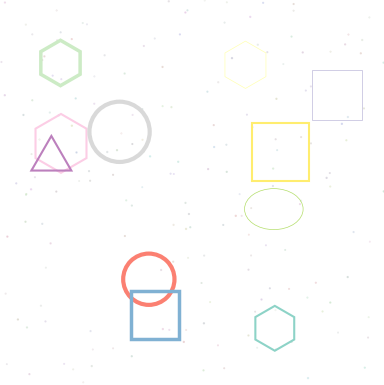[{"shape": "hexagon", "thickness": 1.5, "radius": 0.29, "center": [0.714, 0.147]}, {"shape": "hexagon", "thickness": 0.5, "radius": 0.31, "center": [0.638, 0.832]}, {"shape": "square", "thickness": 0.5, "radius": 0.33, "center": [0.875, 0.754]}, {"shape": "circle", "thickness": 3, "radius": 0.33, "center": [0.387, 0.275]}, {"shape": "square", "thickness": 2.5, "radius": 0.31, "center": [0.402, 0.181]}, {"shape": "oval", "thickness": 0.5, "radius": 0.38, "center": [0.711, 0.457]}, {"shape": "hexagon", "thickness": 1.5, "radius": 0.38, "center": [0.158, 0.628]}, {"shape": "circle", "thickness": 3, "radius": 0.39, "center": [0.311, 0.658]}, {"shape": "triangle", "thickness": 1.5, "radius": 0.3, "center": [0.133, 0.587]}, {"shape": "hexagon", "thickness": 2.5, "radius": 0.29, "center": [0.157, 0.836]}, {"shape": "square", "thickness": 1.5, "radius": 0.37, "center": [0.728, 0.605]}]